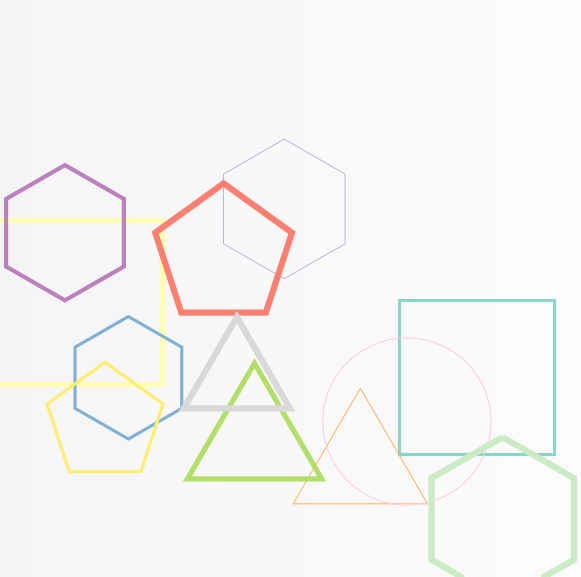[{"shape": "square", "thickness": 1.5, "radius": 0.67, "center": [0.82, 0.347]}, {"shape": "square", "thickness": 2.5, "radius": 0.71, "center": [0.137, 0.476]}, {"shape": "hexagon", "thickness": 0.5, "radius": 0.6, "center": [0.489, 0.637]}, {"shape": "pentagon", "thickness": 3, "radius": 0.62, "center": [0.385, 0.558]}, {"shape": "hexagon", "thickness": 1.5, "radius": 0.53, "center": [0.221, 0.345]}, {"shape": "triangle", "thickness": 0.5, "radius": 0.67, "center": [0.62, 0.193]}, {"shape": "triangle", "thickness": 2.5, "radius": 0.67, "center": [0.438, 0.237]}, {"shape": "circle", "thickness": 0.5, "radius": 0.72, "center": [0.7, 0.269]}, {"shape": "triangle", "thickness": 3, "radius": 0.53, "center": [0.407, 0.345]}, {"shape": "hexagon", "thickness": 2, "radius": 0.59, "center": [0.112, 0.596]}, {"shape": "hexagon", "thickness": 3, "radius": 0.71, "center": [0.865, 0.101]}, {"shape": "pentagon", "thickness": 1.5, "radius": 0.52, "center": [0.181, 0.267]}]